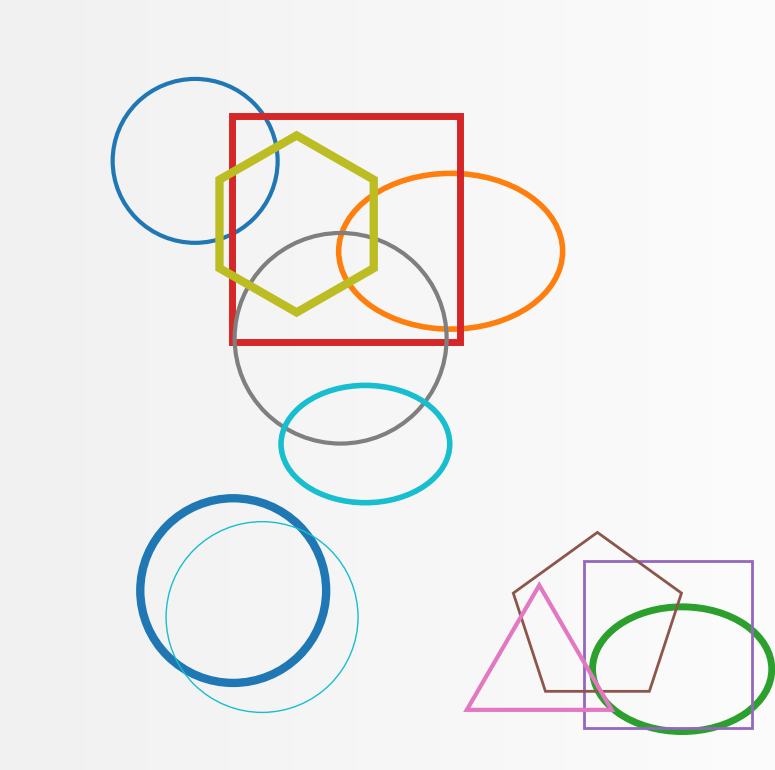[{"shape": "circle", "thickness": 1.5, "radius": 0.53, "center": [0.252, 0.791]}, {"shape": "circle", "thickness": 3, "radius": 0.6, "center": [0.301, 0.233]}, {"shape": "oval", "thickness": 2, "radius": 0.72, "center": [0.581, 0.674]}, {"shape": "oval", "thickness": 2.5, "radius": 0.58, "center": [0.88, 0.131]}, {"shape": "square", "thickness": 2.5, "radius": 0.73, "center": [0.446, 0.703]}, {"shape": "square", "thickness": 1, "radius": 0.54, "center": [0.862, 0.163]}, {"shape": "pentagon", "thickness": 1, "radius": 0.57, "center": [0.771, 0.194]}, {"shape": "triangle", "thickness": 1.5, "radius": 0.54, "center": [0.696, 0.132]}, {"shape": "circle", "thickness": 1.5, "radius": 0.68, "center": [0.44, 0.561]}, {"shape": "hexagon", "thickness": 3, "radius": 0.57, "center": [0.383, 0.709]}, {"shape": "circle", "thickness": 0.5, "radius": 0.62, "center": [0.338, 0.199]}, {"shape": "oval", "thickness": 2, "radius": 0.54, "center": [0.471, 0.423]}]